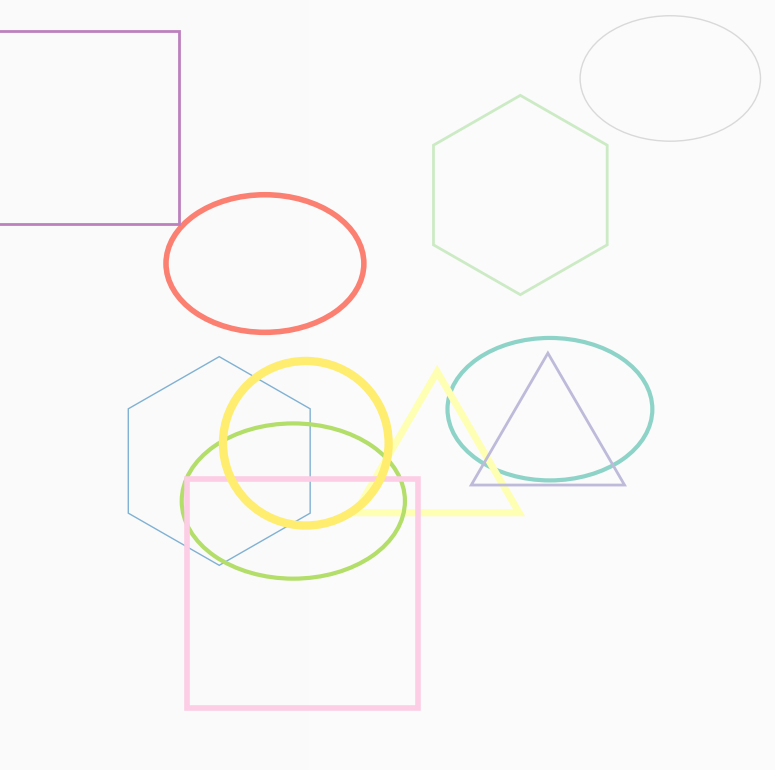[{"shape": "oval", "thickness": 1.5, "radius": 0.66, "center": [0.71, 0.469]}, {"shape": "triangle", "thickness": 2.5, "radius": 0.61, "center": [0.564, 0.395]}, {"shape": "triangle", "thickness": 1, "radius": 0.57, "center": [0.707, 0.427]}, {"shape": "oval", "thickness": 2, "radius": 0.64, "center": [0.342, 0.658]}, {"shape": "hexagon", "thickness": 0.5, "radius": 0.68, "center": [0.283, 0.401]}, {"shape": "oval", "thickness": 1.5, "radius": 0.72, "center": [0.378, 0.349]}, {"shape": "square", "thickness": 2, "radius": 0.74, "center": [0.39, 0.23]}, {"shape": "oval", "thickness": 0.5, "radius": 0.58, "center": [0.865, 0.898]}, {"shape": "square", "thickness": 1, "radius": 0.63, "center": [0.106, 0.835]}, {"shape": "hexagon", "thickness": 1, "radius": 0.65, "center": [0.671, 0.747]}, {"shape": "circle", "thickness": 3, "radius": 0.53, "center": [0.395, 0.424]}]